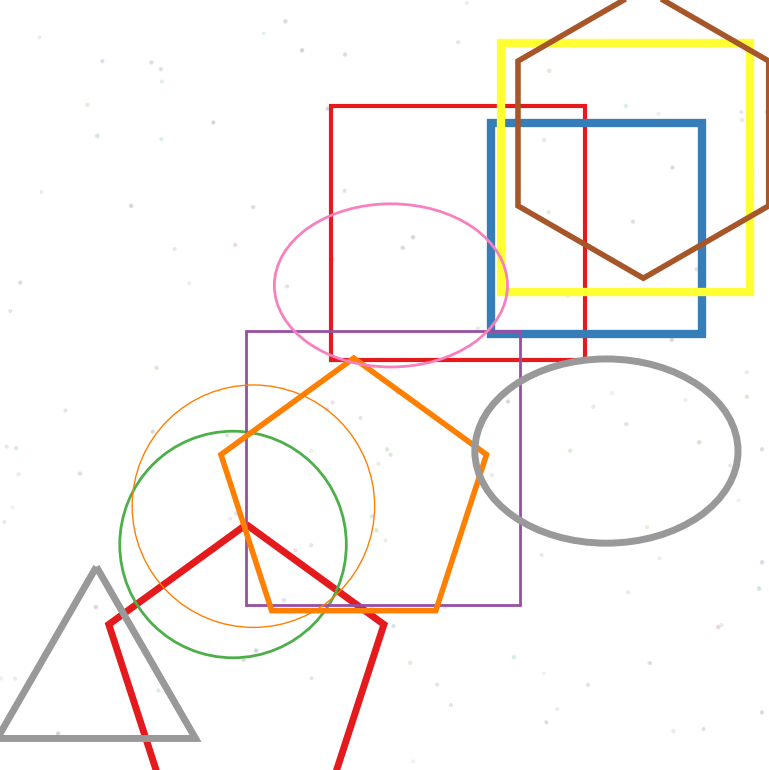[{"shape": "pentagon", "thickness": 2.5, "radius": 0.94, "center": [0.32, 0.131]}, {"shape": "square", "thickness": 1.5, "radius": 0.83, "center": [0.595, 0.697]}, {"shape": "square", "thickness": 3, "radius": 0.69, "center": [0.775, 0.703]}, {"shape": "circle", "thickness": 1, "radius": 0.74, "center": [0.303, 0.293]}, {"shape": "square", "thickness": 1, "radius": 0.89, "center": [0.497, 0.392]}, {"shape": "circle", "thickness": 0.5, "radius": 0.79, "center": [0.329, 0.343]}, {"shape": "pentagon", "thickness": 2, "radius": 0.91, "center": [0.459, 0.354]}, {"shape": "square", "thickness": 3, "radius": 0.81, "center": [0.812, 0.782]}, {"shape": "hexagon", "thickness": 2, "radius": 0.94, "center": [0.836, 0.827]}, {"shape": "oval", "thickness": 1, "radius": 0.76, "center": [0.508, 0.629]}, {"shape": "triangle", "thickness": 2.5, "radius": 0.74, "center": [0.125, 0.115]}, {"shape": "oval", "thickness": 2.5, "radius": 0.85, "center": [0.788, 0.414]}]